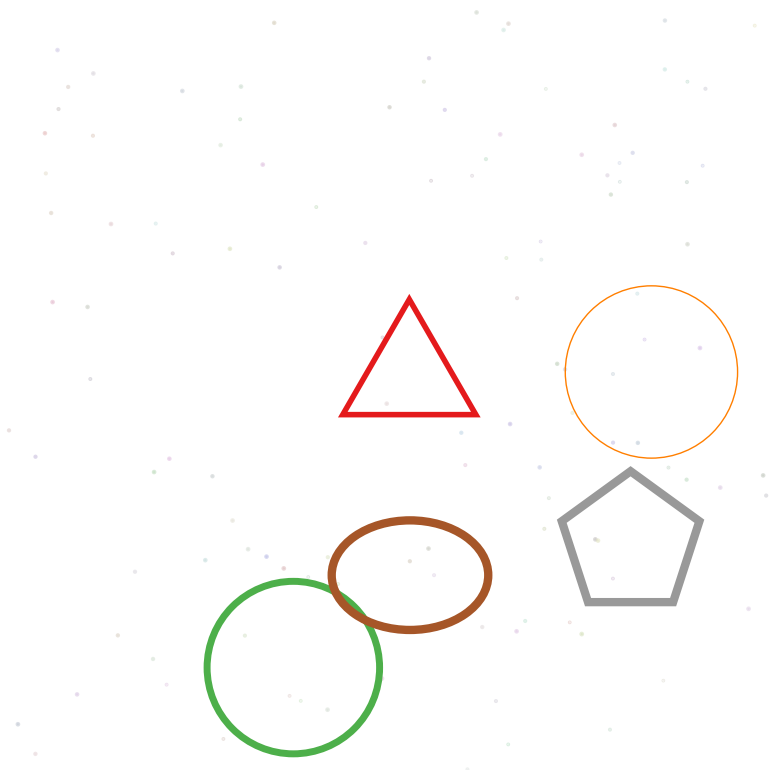[{"shape": "triangle", "thickness": 2, "radius": 0.5, "center": [0.532, 0.511]}, {"shape": "circle", "thickness": 2.5, "radius": 0.56, "center": [0.381, 0.133]}, {"shape": "circle", "thickness": 0.5, "radius": 0.56, "center": [0.846, 0.517]}, {"shape": "oval", "thickness": 3, "radius": 0.51, "center": [0.532, 0.253]}, {"shape": "pentagon", "thickness": 3, "radius": 0.47, "center": [0.819, 0.294]}]